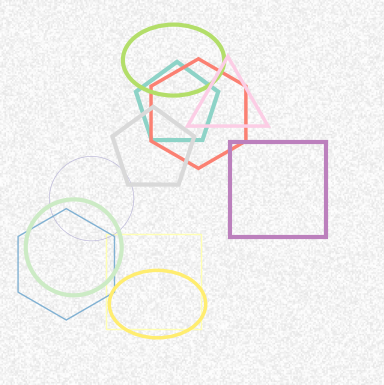[{"shape": "pentagon", "thickness": 3, "radius": 0.56, "center": [0.46, 0.727]}, {"shape": "square", "thickness": 1, "radius": 0.62, "center": [0.398, 0.268]}, {"shape": "circle", "thickness": 0.5, "radius": 0.55, "center": [0.238, 0.484]}, {"shape": "hexagon", "thickness": 2.5, "radius": 0.71, "center": [0.515, 0.705]}, {"shape": "hexagon", "thickness": 1, "radius": 0.72, "center": [0.172, 0.313]}, {"shape": "oval", "thickness": 3, "radius": 0.66, "center": [0.451, 0.844]}, {"shape": "triangle", "thickness": 2.5, "radius": 0.6, "center": [0.592, 0.733]}, {"shape": "pentagon", "thickness": 3, "radius": 0.56, "center": [0.398, 0.611]}, {"shape": "square", "thickness": 3, "radius": 0.62, "center": [0.722, 0.508]}, {"shape": "circle", "thickness": 3, "radius": 0.62, "center": [0.191, 0.358]}, {"shape": "oval", "thickness": 2.5, "radius": 0.63, "center": [0.409, 0.21]}]